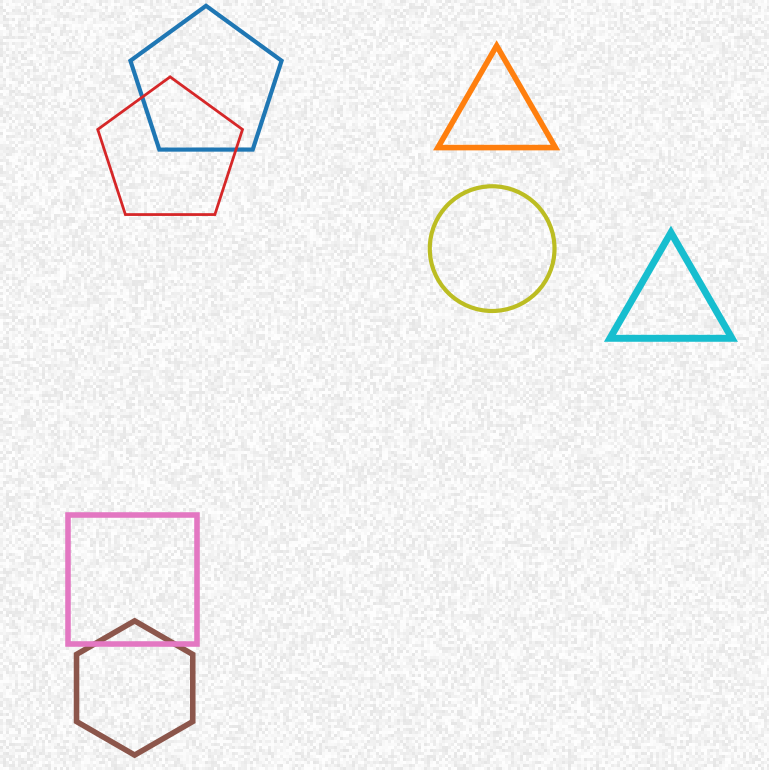[{"shape": "pentagon", "thickness": 1.5, "radius": 0.52, "center": [0.268, 0.889]}, {"shape": "triangle", "thickness": 2, "radius": 0.44, "center": [0.645, 0.852]}, {"shape": "pentagon", "thickness": 1, "radius": 0.49, "center": [0.221, 0.801]}, {"shape": "hexagon", "thickness": 2, "radius": 0.44, "center": [0.175, 0.107]}, {"shape": "square", "thickness": 2, "radius": 0.42, "center": [0.172, 0.247]}, {"shape": "circle", "thickness": 1.5, "radius": 0.4, "center": [0.639, 0.677]}, {"shape": "triangle", "thickness": 2.5, "radius": 0.46, "center": [0.871, 0.606]}]